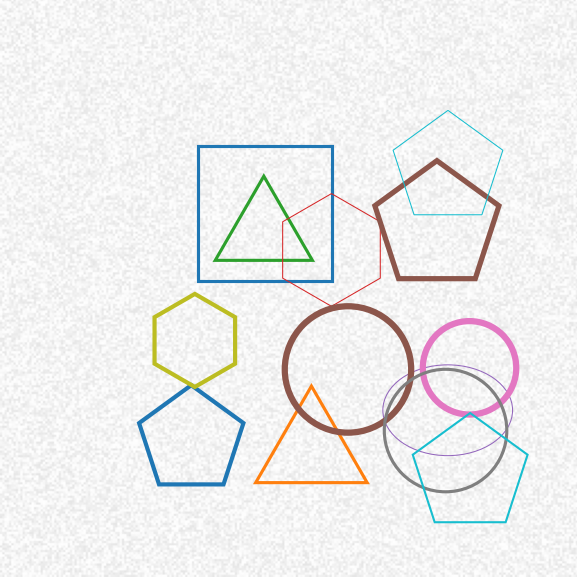[{"shape": "square", "thickness": 1.5, "radius": 0.58, "center": [0.459, 0.63]}, {"shape": "pentagon", "thickness": 2, "radius": 0.47, "center": [0.331, 0.237]}, {"shape": "triangle", "thickness": 1.5, "radius": 0.56, "center": [0.539, 0.219]}, {"shape": "triangle", "thickness": 1.5, "radius": 0.49, "center": [0.457, 0.597]}, {"shape": "hexagon", "thickness": 0.5, "radius": 0.49, "center": [0.574, 0.566]}, {"shape": "oval", "thickness": 0.5, "radius": 0.56, "center": [0.775, 0.289]}, {"shape": "circle", "thickness": 3, "radius": 0.55, "center": [0.603, 0.359]}, {"shape": "pentagon", "thickness": 2.5, "radius": 0.56, "center": [0.757, 0.608]}, {"shape": "circle", "thickness": 3, "radius": 0.4, "center": [0.813, 0.362]}, {"shape": "circle", "thickness": 1.5, "radius": 0.53, "center": [0.772, 0.254]}, {"shape": "hexagon", "thickness": 2, "radius": 0.4, "center": [0.337, 0.41]}, {"shape": "pentagon", "thickness": 1, "radius": 0.52, "center": [0.814, 0.179]}, {"shape": "pentagon", "thickness": 0.5, "radius": 0.5, "center": [0.776, 0.708]}]